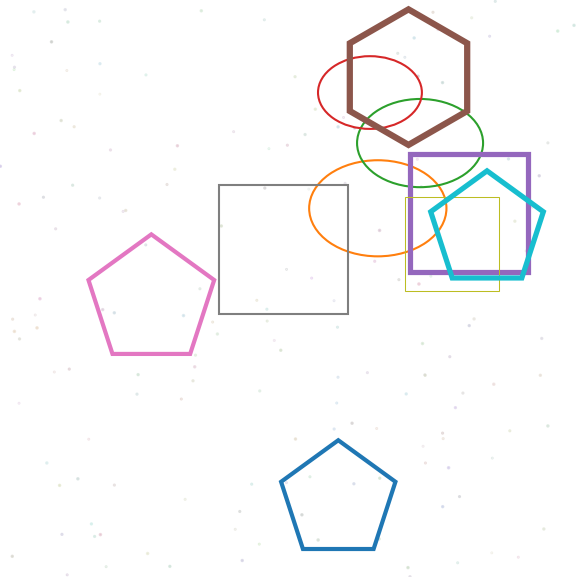[{"shape": "pentagon", "thickness": 2, "radius": 0.52, "center": [0.586, 0.133]}, {"shape": "oval", "thickness": 1, "radius": 0.59, "center": [0.654, 0.638]}, {"shape": "oval", "thickness": 1, "radius": 0.55, "center": [0.727, 0.751]}, {"shape": "oval", "thickness": 1, "radius": 0.45, "center": [0.641, 0.839]}, {"shape": "square", "thickness": 2.5, "radius": 0.51, "center": [0.813, 0.631]}, {"shape": "hexagon", "thickness": 3, "radius": 0.59, "center": [0.707, 0.866]}, {"shape": "pentagon", "thickness": 2, "radius": 0.57, "center": [0.262, 0.479]}, {"shape": "square", "thickness": 1, "radius": 0.56, "center": [0.491, 0.567]}, {"shape": "square", "thickness": 0.5, "radius": 0.41, "center": [0.783, 0.576]}, {"shape": "pentagon", "thickness": 2.5, "radius": 0.51, "center": [0.843, 0.601]}]